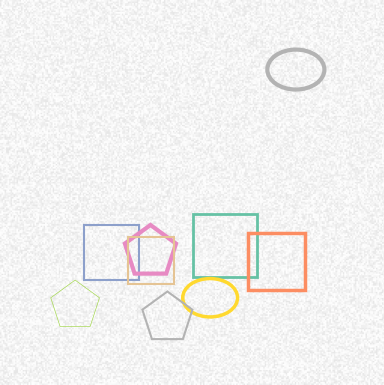[{"shape": "square", "thickness": 2, "radius": 0.41, "center": [0.585, 0.363]}, {"shape": "square", "thickness": 2.5, "radius": 0.37, "center": [0.718, 0.321]}, {"shape": "square", "thickness": 1.5, "radius": 0.36, "center": [0.29, 0.344]}, {"shape": "pentagon", "thickness": 3, "radius": 0.35, "center": [0.391, 0.346]}, {"shape": "pentagon", "thickness": 0.5, "radius": 0.33, "center": [0.195, 0.206]}, {"shape": "oval", "thickness": 2.5, "radius": 0.36, "center": [0.546, 0.227]}, {"shape": "square", "thickness": 1.5, "radius": 0.3, "center": [0.392, 0.323]}, {"shape": "oval", "thickness": 3, "radius": 0.37, "center": [0.768, 0.819]}, {"shape": "pentagon", "thickness": 1.5, "radius": 0.34, "center": [0.435, 0.174]}]